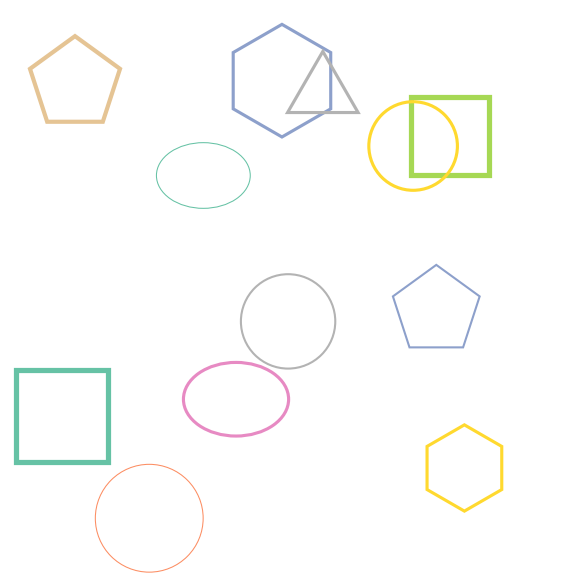[{"shape": "square", "thickness": 2.5, "radius": 0.4, "center": [0.107, 0.279]}, {"shape": "oval", "thickness": 0.5, "radius": 0.41, "center": [0.352, 0.695]}, {"shape": "circle", "thickness": 0.5, "radius": 0.47, "center": [0.258, 0.102]}, {"shape": "pentagon", "thickness": 1, "radius": 0.39, "center": [0.755, 0.462]}, {"shape": "hexagon", "thickness": 1.5, "radius": 0.49, "center": [0.488, 0.859]}, {"shape": "oval", "thickness": 1.5, "radius": 0.46, "center": [0.409, 0.308]}, {"shape": "square", "thickness": 2.5, "radius": 0.34, "center": [0.778, 0.763]}, {"shape": "hexagon", "thickness": 1.5, "radius": 0.37, "center": [0.804, 0.189]}, {"shape": "circle", "thickness": 1.5, "radius": 0.38, "center": [0.715, 0.746]}, {"shape": "pentagon", "thickness": 2, "radius": 0.41, "center": [0.13, 0.855]}, {"shape": "circle", "thickness": 1, "radius": 0.41, "center": [0.499, 0.443]}, {"shape": "triangle", "thickness": 1.5, "radius": 0.35, "center": [0.559, 0.84]}]